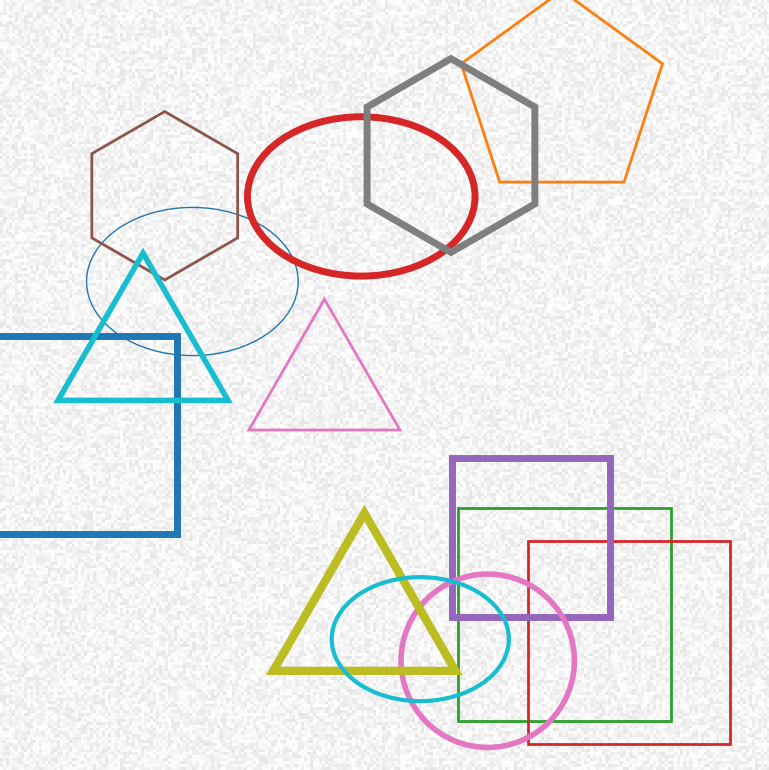[{"shape": "oval", "thickness": 0.5, "radius": 0.69, "center": [0.25, 0.634]}, {"shape": "square", "thickness": 2.5, "radius": 0.64, "center": [0.102, 0.435]}, {"shape": "pentagon", "thickness": 1, "radius": 0.69, "center": [0.73, 0.875]}, {"shape": "square", "thickness": 1, "radius": 0.69, "center": [0.734, 0.202]}, {"shape": "oval", "thickness": 2.5, "radius": 0.74, "center": [0.469, 0.745]}, {"shape": "square", "thickness": 1, "radius": 0.66, "center": [0.817, 0.166]}, {"shape": "square", "thickness": 2.5, "radius": 0.51, "center": [0.689, 0.302]}, {"shape": "hexagon", "thickness": 1, "radius": 0.55, "center": [0.214, 0.746]}, {"shape": "circle", "thickness": 2, "radius": 0.56, "center": [0.633, 0.142]}, {"shape": "triangle", "thickness": 1, "radius": 0.57, "center": [0.421, 0.498]}, {"shape": "hexagon", "thickness": 2.5, "radius": 0.63, "center": [0.586, 0.798]}, {"shape": "triangle", "thickness": 3, "radius": 0.68, "center": [0.473, 0.197]}, {"shape": "oval", "thickness": 1.5, "radius": 0.58, "center": [0.546, 0.17]}, {"shape": "triangle", "thickness": 2, "radius": 0.64, "center": [0.186, 0.544]}]